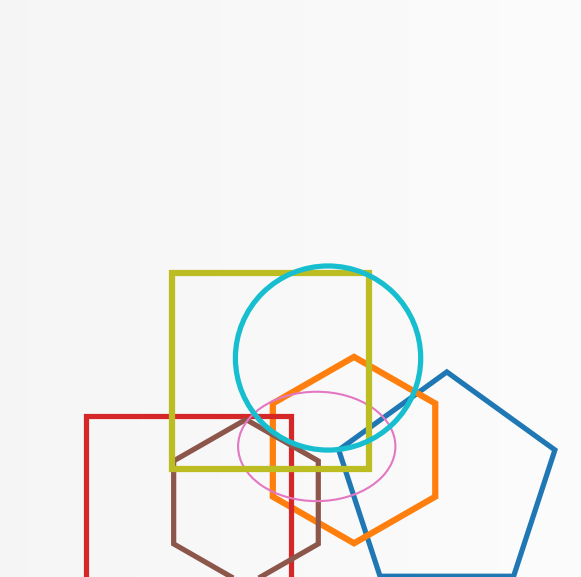[{"shape": "pentagon", "thickness": 2.5, "radius": 0.98, "center": [0.769, 0.16]}, {"shape": "hexagon", "thickness": 3, "radius": 0.81, "center": [0.609, 0.22]}, {"shape": "square", "thickness": 2.5, "radius": 0.88, "center": [0.325, 0.102]}, {"shape": "hexagon", "thickness": 2.5, "radius": 0.72, "center": [0.423, 0.129]}, {"shape": "oval", "thickness": 1, "radius": 0.68, "center": [0.545, 0.226]}, {"shape": "square", "thickness": 3, "radius": 0.85, "center": [0.465, 0.357]}, {"shape": "circle", "thickness": 2.5, "radius": 0.8, "center": [0.564, 0.379]}]